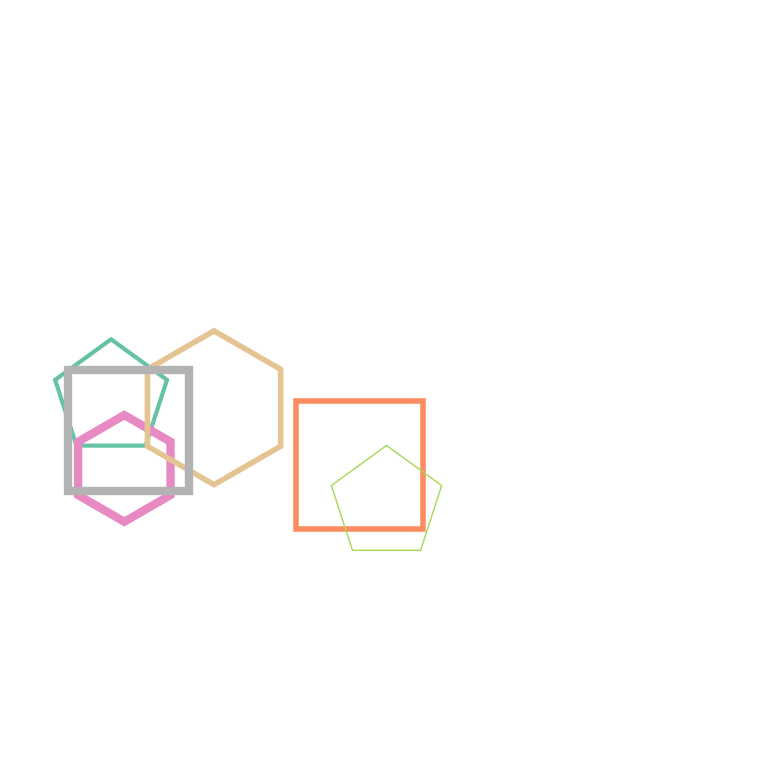[{"shape": "pentagon", "thickness": 1.5, "radius": 0.38, "center": [0.144, 0.483]}, {"shape": "square", "thickness": 2, "radius": 0.41, "center": [0.467, 0.396]}, {"shape": "hexagon", "thickness": 3, "radius": 0.35, "center": [0.161, 0.392]}, {"shape": "pentagon", "thickness": 0.5, "radius": 0.38, "center": [0.502, 0.346]}, {"shape": "hexagon", "thickness": 2, "radius": 0.5, "center": [0.278, 0.47]}, {"shape": "square", "thickness": 3, "radius": 0.39, "center": [0.167, 0.441]}]